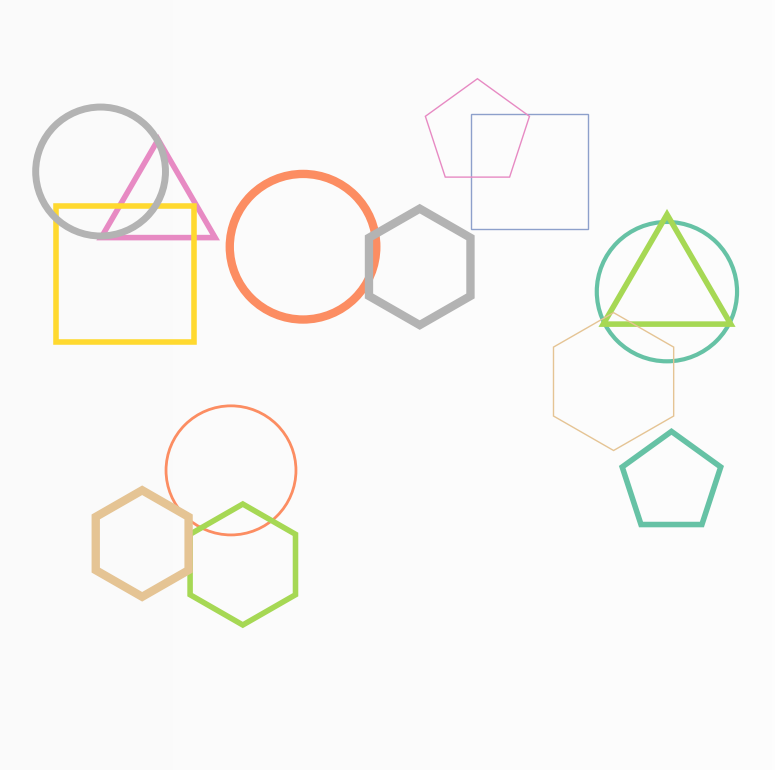[{"shape": "circle", "thickness": 1.5, "radius": 0.45, "center": [0.861, 0.621]}, {"shape": "pentagon", "thickness": 2, "radius": 0.33, "center": [0.866, 0.373]}, {"shape": "circle", "thickness": 1, "radius": 0.42, "center": [0.298, 0.389]}, {"shape": "circle", "thickness": 3, "radius": 0.47, "center": [0.391, 0.68]}, {"shape": "square", "thickness": 0.5, "radius": 0.38, "center": [0.683, 0.777]}, {"shape": "pentagon", "thickness": 0.5, "radius": 0.35, "center": [0.616, 0.827]}, {"shape": "triangle", "thickness": 2, "radius": 0.42, "center": [0.204, 0.734]}, {"shape": "triangle", "thickness": 2, "radius": 0.47, "center": [0.861, 0.627]}, {"shape": "hexagon", "thickness": 2, "radius": 0.39, "center": [0.313, 0.267]}, {"shape": "square", "thickness": 2, "radius": 0.44, "center": [0.162, 0.644]}, {"shape": "hexagon", "thickness": 0.5, "radius": 0.45, "center": [0.792, 0.504]}, {"shape": "hexagon", "thickness": 3, "radius": 0.35, "center": [0.183, 0.294]}, {"shape": "circle", "thickness": 2.5, "radius": 0.42, "center": [0.13, 0.777]}, {"shape": "hexagon", "thickness": 3, "radius": 0.38, "center": [0.542, 0.653]}]